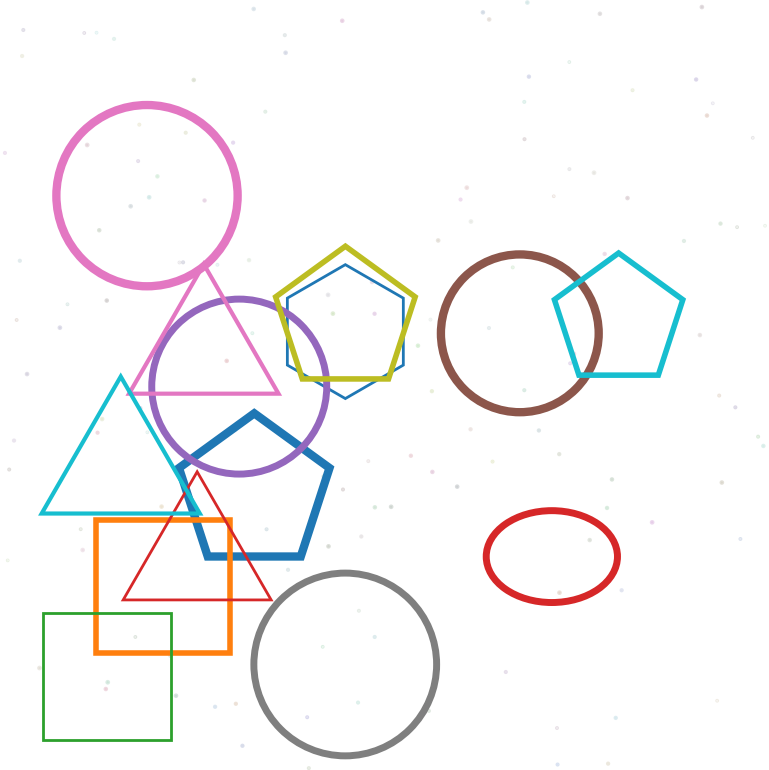[{"shape": "pentagon", "thickness": 3, "radius": 0.51, "center": [0.33, 0.36]}, {"shape": "hexagon", "thickness": 1, "radius": 0.43, "center": [0.448, 0.569]}, {"shape": "square", "thickness": 2, "radius": 0.43, "center": [0.212, 0.238]}, {"shape": "square", "thickness": 1, "radius": 0.41, "center": [0.139, 0.121]}, {"shape": "oval", "thickness": 2.5, "radius": 0.43, "center": [0.717, 0.277]}, {"shape": "triangle", "thickness": 1, "radius": 0.55, "center": [0.256, 0.276]}, {"shape": "circle", "thickness": 2.5, "radius": 0.57, "center": [0.311, 0.498]}, {"shape": "circle", "thickness": 3, "radius": 0.51, "center": [0.675, 0.567]}, {"shape": "triangle", "thickness": 1.5, "radius": 0.56, "center": [0.265, 0.545]}, {"shape": "circle", "thickness": 3, "radius": 0.59, "center": [0.191, 0.746]}, {"shape": "circle", "thickness": 2.5, "radius": 0.59, "center": [0.448, 0.137]}, {"shape": "pentagon", "thickness": 2, "radius": 0.48, "center": [0.449, 0.585]}, {"shape": "pentagon", "thickness": 2, "radius": 0.44, "center": [0.803, 0.584]}, {"shape": "triangle", "thickness": 1.5, "radius": 0.59, "center": [0.157, 0.392]}]